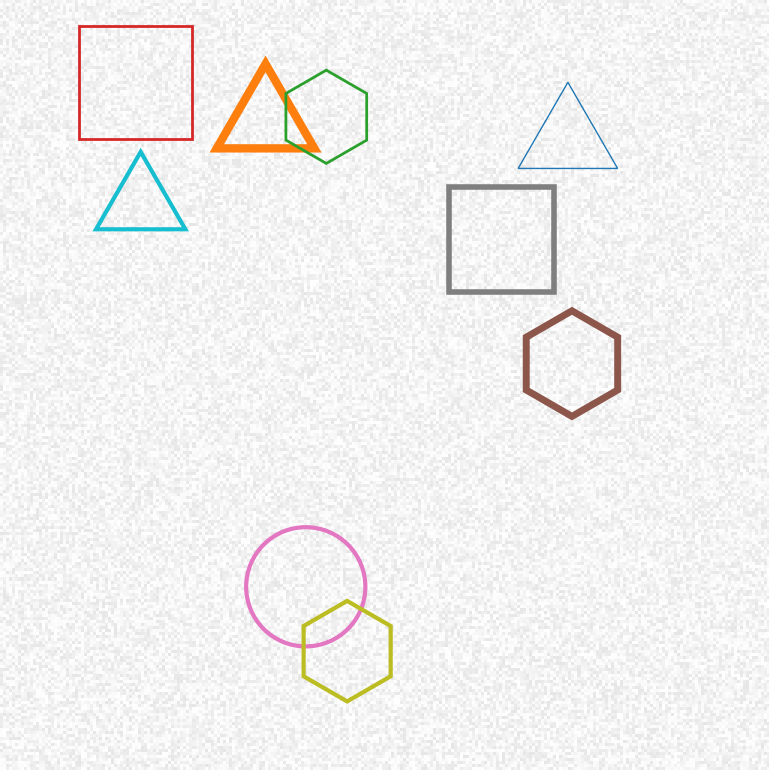[{"shape": "triangle", "thickness": 0.5, "radius": 0.37, "center": [0.738, 0.819]}, {"shape": "triangle", "thickness": 3, "radius": 0.37, "center": [0.345, 0.844]}, {"shape": "hexagon", "thickness": 1, "radius": 0.3, "center": [0.424, 0.848]}, {"shape": "square", "thickness": 1, "radius": 0.37, "center": [0.176, 0.893]}, {"shape": "hexagon", "thickness": 2.5, "radius": 0.34, "center": [0.743, 0.528]}, {"shape": "circle", "thickness": 1.5, "radius": 0.39, "center": [0.397, 0.238]}, {"shape": "square", "thickness": 2, "radius": 0.34, "center": [0.651, 0.689]}, {"shape": "hexagon", "thickness": 1.5, "radius": 0.33, "center": [0.451, 0.154]}, {"shape": "triangle", "thickness": 1.5, "radius": 0.34, "center": [0.183, 0.736]}]